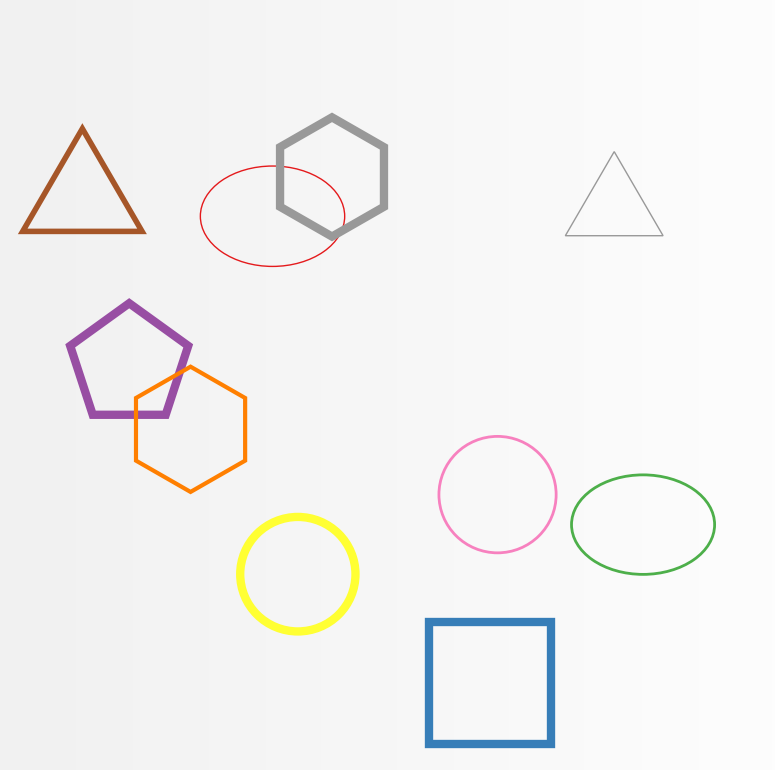[{"shape": "oval", "thickness": 0.5, "radius": 0.47, "center": [0.352, 0.719]}, {"shape": "square", "thickness": 3, "radius": 0.39, "center": [0.633, 0.113]}, {"shape": "oval", "thickness": 1, "radius": 0.46, "center": [0.83, 0.319]}, {"shape": "pentagon", "thickness": 3, "radius": 0.4, "center": [0.167, 0.526]}, {"shape": "hexagon", "thickness": 1.5, "radius": 0.41, "center": [0.246, 0.442]}, {"shape": "circle", "thickness": 3, "radius": 0.37, "center": [0.384, 0.254]}, {"shape": "triangle", "thickness": 2, "radius": 0.44, "center": [0.106, 0.744]}, {"shape": "circle", "thickness": 1, "radius": 0.38, "center": [0.642, 0.358]}, {"shape": "hexagon", "thickness": 3, "radius": 0.39, "center": [0.428, 0.77]}, {"shape": "triangle", "thickness": 0.5, "radius": 0.36, "center": [0.793, 0.73]}]